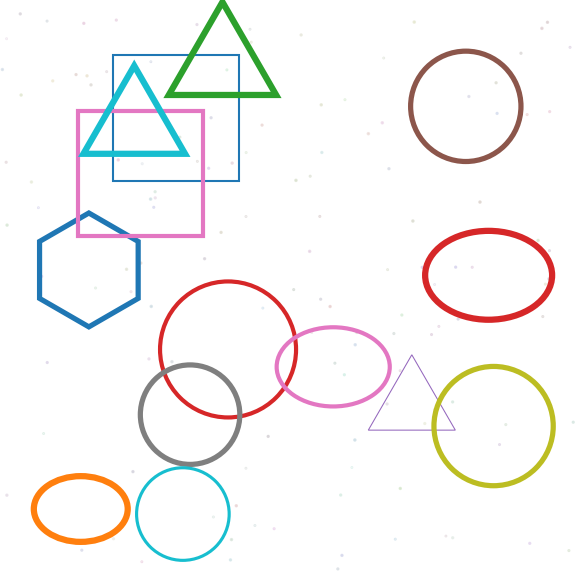[{"shape": "square", "thickness": 1, "radius": 0.54, "center": [0.305, 0.795]}, {"shape": "hexagon", "thickness": 2.5, "radius": 0.49, "center": [0.154, 0.532]}, {"shape": "oval", "thickness": 3, "radius": 0.41, "center": [0.14, 0.118]}, {"shape": "triangle", "thickness": 3, "radius": 0.54, "center": [0.385, 0.888]}, {"shape": "oval", "thickness": 3, "radius": 0.55, "center": [0.846, 0.522]}, {"shape": "circle", "thickness": 2, "radius": 0.59, "center": [0.395, 0.394]}, {"shape": "triangle", "thickness": 0.5, "radius": 0.43, "center": [0.713, 0.298]}, {"shape": "circle", "thickness": 2.5, "radius": 0.48, "center": [0.807, 0.815]}, {"shape": "oval", "thickness": 2, "radius": 0.49, "center": [0.577, 0.364]}, {"shape": "square", "thickness": 2, "radius": 0.54, "center": [0.243, 0.698]}, {"shape": "circle", "thickness": 2.5, "radius": 0.43, "center": [0.329, 0.281]}, {"shape": "circle", "thickness": 2.5, "radius": 0.52, "center": [0.855, 0.261]}, {"shape": "triangle", "thickness": 3, "radius": 0.51, "center": [0.232, 0.784]}, {"shape": "circle", "thickness": 1.5, "radius": 0.4, "center": [0.317, 0.109]}]